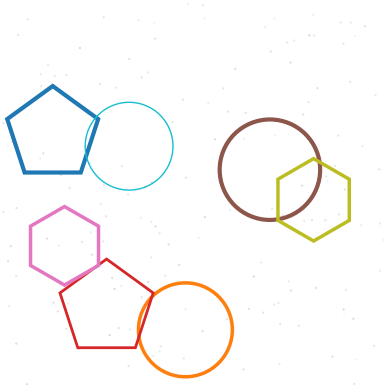[{"shape": "pentagon", "thickness": 3, "radius": 0.62, "center": [0.137, 0.652]}, {"shape": "circle", "thickness": 2.5, "radius": 0.61, "center": [0.482, 0.143]}, {"shape": "pentagon", "thickness": 2, "radius": 0.64, "center": [0.277, 0.2]}, {"shape": "circle", "thickness": 3, "radius": 0.65, "center": [0.701, 0.559]}, {"shape": "hexagon", "thickness": 2.5, "radius": 0.51, "center": [0.168, 0.362]}, {"shape": "hexagon", "thickness": 2.5, "radius": 0.53, "center": [0.815, 0.481]}, {"shape": "circle", "thickness": 1, "radius": 0.57, "center": [0.335, 0.62]}]